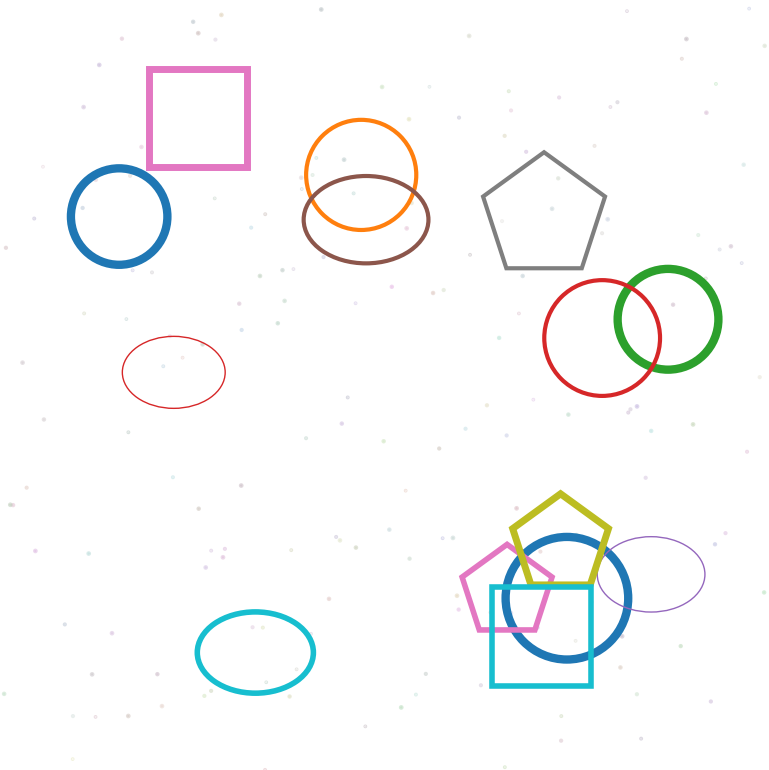[{"shape": "circle", "thickness": 3, "radius": 0.31, "center": [0.155, 0.719]}, {"shape": "circle", "thickness": 3, "radius": 0.4, "center": [0.736, 0.223]}, {"shape": "circle", "thickness": 1.5, "radius": 0.36, "center": [0.469, 0.773]}, {"shape": "circle", "thickness": 3, "radius": 0.33, "center": [0.868, 0.585]}, {"shape": "circle", "thickness": 1.5, "radius": 0.38, "center": [0.782, 0.561]}, {"shape": "oval", "thickness": 0.5, "radius": 0.33, "center": [0.226, 0.516]}, {"shape": "oval", "thickness": 0.5, "radius": 0.35, "center": [0.846, 0.254]}, {"shape": "oval", "thickness": 1.5, "radius": 0.41, "center": [0.475, 0.715]}, {"shape": "square", "thickness": 2.5, "radius": 0.32, "center": [0.257, 0.847]}, {"shape": "pentagon", "thickness": 2, "radius": 0.31, "center": [0.659, 0.232]}, {"shape": "pentagon", "thickness": 1.5, "radius": 0.42, "center": [0.707, 0.719]}, {"shape": "pentagon", "thickness": 2.5, "radius": 0.33, "center": [0.728, 0.293]}, {"shape": "oval", "thickness": 2, "radius": 0.38, "center": [0.332, 0.153]}, {"shape": "square", "thickness": 2, "radius": 0.32, "center": [0.703, 0.173]}]